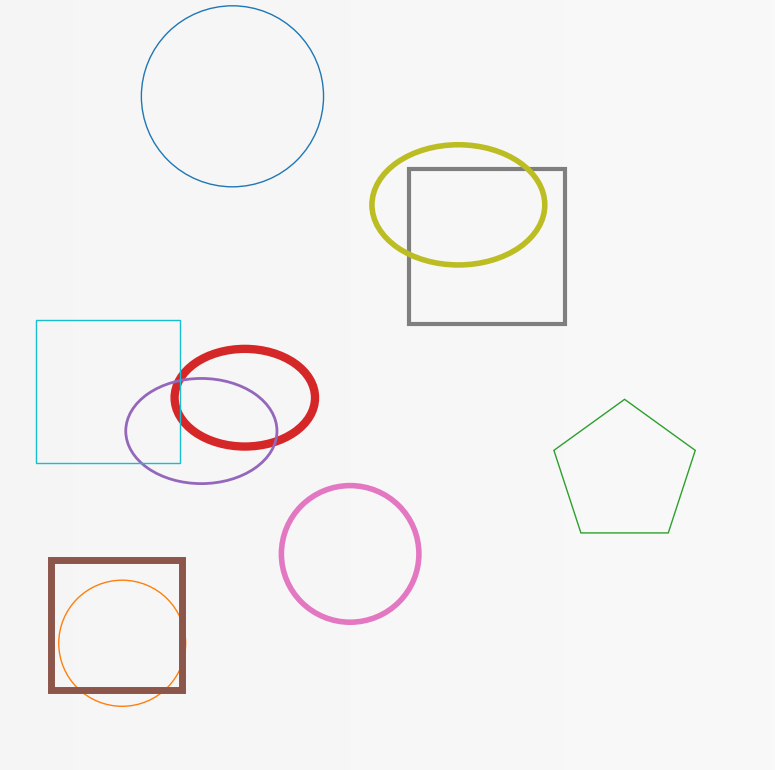[{"shape": "circle", "thickness": 0.5, "radius": 0.59, "center": [0.3, 0.875]}, {"shape": "circle", "thickness": 0.5, "radius": 0.41, "center": [0.158, 0.165]}, {"shape": "pentagon", "thickness": 0.5, "radius": 0.48, "center": [0.806, 0.385]}, {"shape": "oval", "thickness": 3, "radius": 0.45, "center": [0.316, 0.483]}, {"shape": "oval", "thickness": 1, "radius": 0.49, "center": [0.26, 0.44]}, {"shape": "square", "thickness": 2.5, "radius": 0.42, "center": [0.15, 0.188]}, {"shape": "circle", "thickness": 2, "radius": 0.44, "center": [0.452, 0.281]}, {"shape": "square", "thickness": 1.5, "radius": 0.5, "center": [0.629, 0.679]}, {"shape": "oval", "thickness": 2, "radius": 0.56, "center": [0.591, 0.734]}, {"shape": "square", "thickness": 0.5, "radius": 0.47, "center": [0.14, 0.492]}]